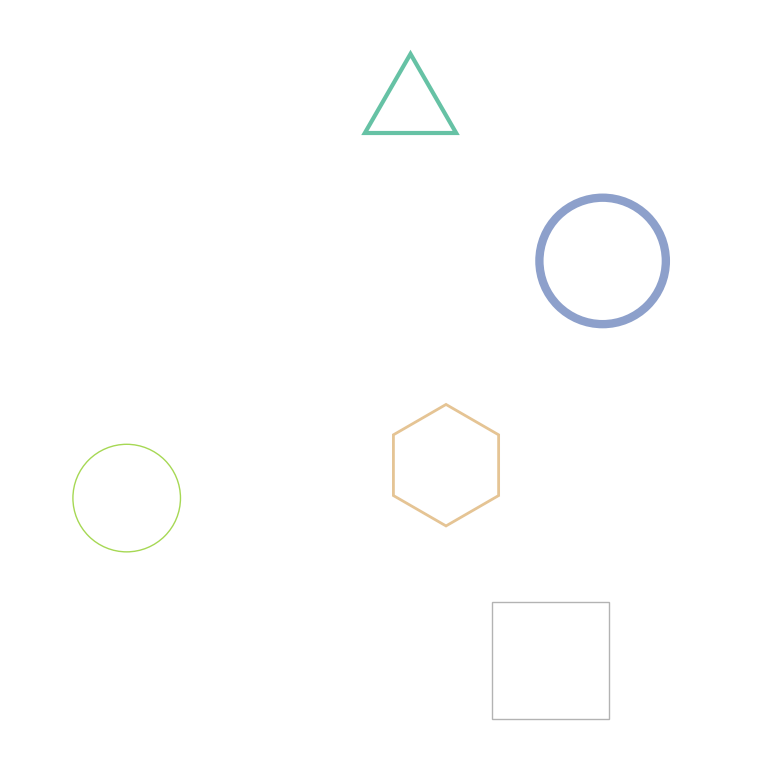[{"shape": "triangle", "thickness": 1.5, "radius": 0.34, "center": [0.533, 0.862]}, {"shape": "circle", "thickness": 3, "radius": 0.41, "center": [0.783, 0.661]}, {"shape": "circle", "thickness": 0.5, "radius": 0.35, "center": [0.165, 0.353]}, {"shape": "hexagon", "thickness": 1, "radius": 0.39, "center": [0.579, 0.396]}, {"shape": "square", "thickness": 0.5, "radius": 0.38, "center": [0.715, 0.142]}]